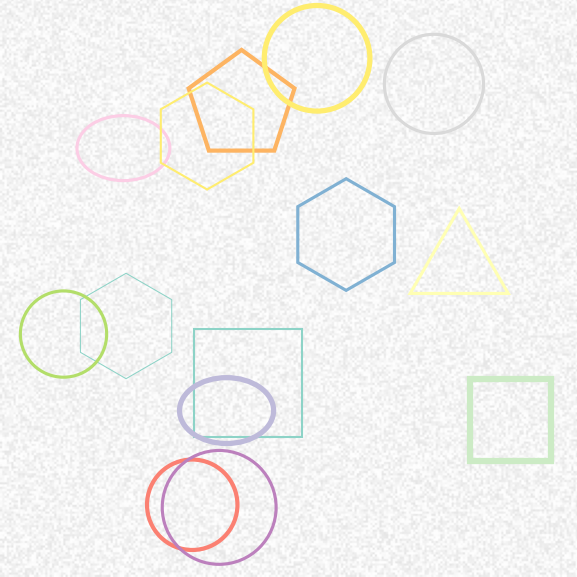[{"shape": "hexagon", "thickness": 0.5, "radius": 0.46, "center": [0.218, 0.435]}, {"shape": "square", "thickness": 1, "radius": 0.47, "center": [0.429, 0.336]}, {"shape": "triangle", "thickness": 1.5, "radius": 0.49, "center": [0.795, 0.54]}, {"shape": "oval", "thickness": 2.5, "radius": 0.41, "center": [0.392, 0.288]}, {"shape": "circle", "thickness": 2, "radius": 0.39, "center": [0.333, 0.125]}, {"shape": "hexagon", "thickness": 1.5, "radius": 0.48, "center": [0.599, 0.593]}, {"shape": "pentagon", "thickness": 2, "radius": 0.48, "center": [0.418, 0.816]}, {"shape": "circle", "thickness": 1.5, "radius": 0.37, "center": [0.11, 0.421]}, {"shape": "oval", "thickness": 1.5, "radius": 0.4, "center": [0.214, 0.743]}, {"shape": "circle", "thickness": 1.5, "radius": 0.43, "center": [0.751, 0.854]}, {"shape": "circle", "thickness": 1.5, "radius": 0.49, "center": [0.38, 0.121]}, {"shape": "square", "thickness": 3, "radius": 0.35, "center": [0.884, 0.272]}, {"shape": "circle", "thickness": 2.5, "radius": 0.46, "center": [0.549, 0.898]}, {"shape": "hexagon", "thickness": 1, "radius": 0.46, "center": [0.359, 0.764]}]